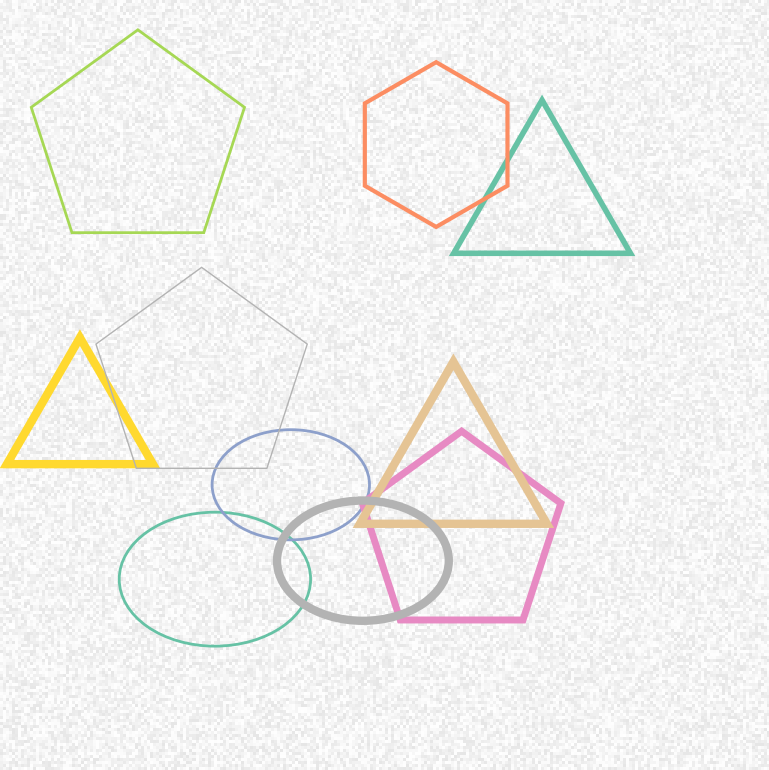[{"shape": "oval", "thickness": 1, "radius": 0.62, "center": [0.279, 0.248]}, {"shape": "triangle", "thickness": 2, "radius": 0.66, "center": [0.704, 0.737]}, {"shape": "hexagon", "thickness": 1.5, "radius": 0.53, "center": [0.566, 0.812]}, {"shape": "oval", "thickness": 1, "radius": 0.51, "center": [0.378, 0.37]}, {"shape": "pentagon", "thickness": 2.5, "radius": 0.68, "center": [0.6, 0.304]}, {"shape": "pentagon", "thickness": 1, "radius": 0.73, "center": [0.179, 0.816]}, {"shape": "triangle", "thickness": 3, "radius": 0.55, "center": [0.104, 0.452]}, {"shape": "triangle", "thickness": 3, "radius": 0.7, "center": [0.589, 0.39]}, {"shape": "pentagon", "thickness": 0.5, "radius": 0.72, "center": [0.262, 0.509]}, {"shape": "oval", "thickness": 3, "radius": 0.56, "center": [0.471, 0.272]}]